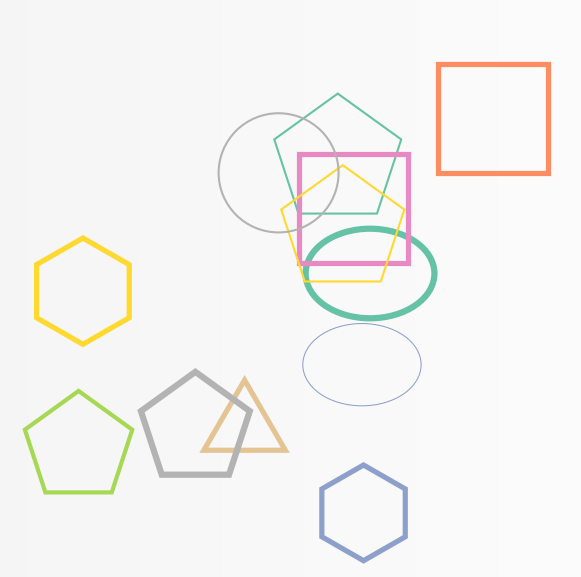[{"shape": "oval", "thickness": 3, "radius": 0.55, "center": [0.637, 0.526]}, {"shape": "pentagon", "thickness": 1, "radius": 0.57, "center": [0.581, 0.722]}, {"shape": "square", "thickness": 2.5, "radius": 0.47, "center": [0.848, 0.794]}, {"shape": "oval", "thickness": 0.5, "radius": 0.51, "center": [0.623, 0.368]}, {"shape": "hexagon", "thickness": 2.5, "radius": 0.41, "center": [0.625, 0.111]}, {"shape": "square", "thickness": 2.5, "radius": 0.47, "center": [0.608, 0.637]}, {"shape": "pentagon", "thickness": 2, "radius": 0.49, "center": [0.135, 0.225]}, {"shape": "pentagon", "thickness": 1, "radius": 0.56, "center": [0.59, 0.602]}, {"shape": "hexagon", "thickness": 2.5, "radius": 0.46, "center": [0.143, 0.495]}, {"shape": "triangle", "thickness": 2.5, "radius": 0.4, "center": [0.421, 0.26]}, {"shape": "circle", "thickness": 1, "radius": 0.52, "center": [0.479, 0.7]}, {"shape": "pentagon", "thickness": 3, "radius": 0.49, "center": [0.336, 0.257]}]